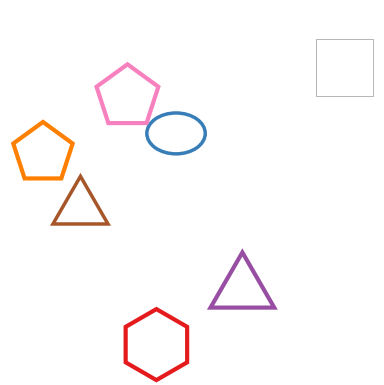[{"shape": "hexagon", "thickness": 3, "radius": 0.46, "center": [0.406, 0.105]}, {"shape": "oval", "thickness": 2.5, "radius": 0.38, "center": [0.457, 0.653]}, {"shape": "triangle", "thickness": 3, "radius": 0.48, "center": [0.63, 0.249]}, {"shape": "pentagon", "thickness": 3, "radius": 0.41, "center": [0.112, 0.602]}, {"shape": "triangle", "thickness": 2.5, "radius": 0.41, "center": [0.209, 0.46]}, {"shape": "pentagon", "thickness": 3, "radius": 0.42, "center": [0.331, 0.749]}, {"shape": "square", "thickness": 0.5, "radius": 0.37, "center": [0.895, 0.824]}]